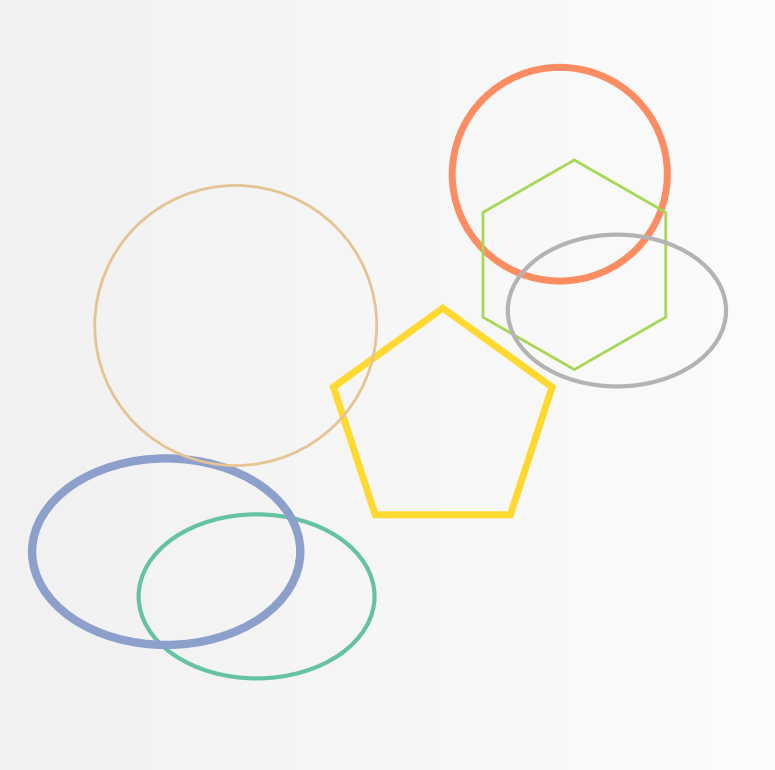[{"shape": "oval", "thickness": 1.5, "radius": 0.76, "center": [0.331, 0.225]}, {"shape": "circle", "thickness": 2.5, "radius": 0.69, "center": [0.722, 0.774]}, {"shape": "oval", "thickness": 3, "radius": 0.87, "center": [0.214, 0.284]}, {"shape": "hexagon", "thickness": 1, "radius": 0.68, "center": [0.741, 0.656]}, {"shape": "pentagon", "thickness": 2.5, "radius": 0.74, "center": [0.571, 0.451]}, {"shape": "circle", "thickness": 1, "radius": 0.91, "center": [0.304, 0.577]}, {"shape": "oval", "thickness": 1.5, "radius": 0.7, "center": [0.796, 0.597]}]